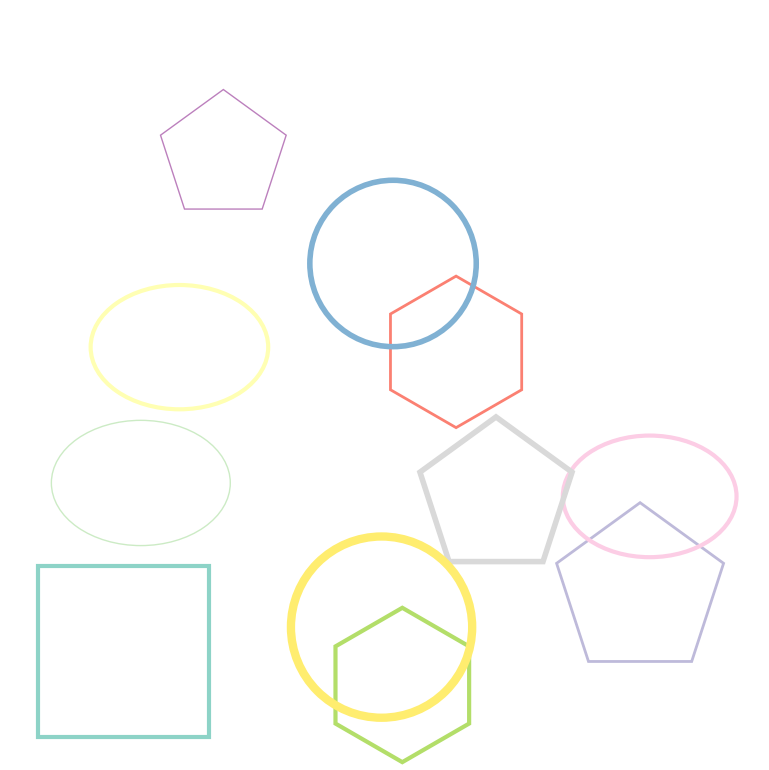[{"shape": "square", "thickness": 1.5, "radius": 0.56, "center": [0.16, 0.154]}, {"shape": "oval", "thickness": 1.5, "radius": 0.58, "center": [0.233, 0.549]}, {"shape": "pentagon", "thickness": 1, "radius": 0.57, "center": [0.831, 0.233]}, {"shape": "hexagon", "thickness": 1, "radius": 0.49, "center": [0.592, 0.543]}, {"shape": "circle", "thickness": 2, "radius": 0.54, "center": [0.51, 0.658]}, {"shape": "hexagon", "thickness": 1.5, "radius": 0.5, "center": [0.522, 0.11]}, {"shape": "oval", "thickness": 1.5, "radius": 0.56, "center": [0.844, 0.355]}, {"shape": "pentagon", "thickness": 2, "radius": 0.52, "center": [0.644, 0.355]}, {"shape": "pentagon", "thickness": 0.5, "radius": 0.43, "center": [0.29, 0.798]}, {"shape": "oval", "thickness": 0.5, "radius": 0.58, "center": [0.183, 0.373]}, {"shape": "circle", "thickness": 3, "radius": 0.59, "center": [0.496, 0.186]}]